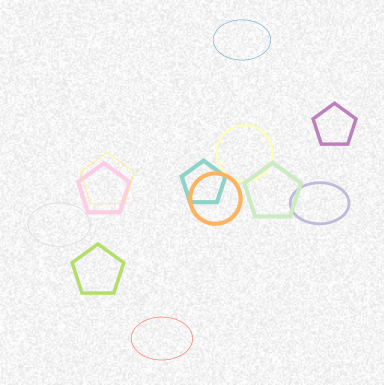[{"shape": "pentagon", "thickness": 3, "radius": 0.3, "center": [0.529, 0.523]}, {"shape": "circle", "thickness": 1.5, "radius": 0.36, "center": [0.636, 0.602]}, {"shape": "oval", "thickness": 2, "radius": 0.38, "center": [0.83, 0.472]}, {"shape": "oval", "thickness": 0.5, "radius": 0.4, "center": [0.421, 0.121]}, {"shape": "oval", "thickness": 0.5, "radius": 0.37, "center": [0.628, 0.896]}, {"shape": "circle", "thickness": 3, "radius": 0.33, "center": [0.559, 0.484]}, {"shape": "pentagon", "thickness": 2.5, "radius": 0.35, "center": [0.254, 0.296]}, {"shape": "pentagon", "thickness": 3, "radius": 0.35, "center": [0.27, 0.506]}, {"shape": "oval", "thickness": 0.5, "radius": 0.4, "center": [0.154, 0.417]}, {"shape": "pentagon", "thickness": 2.5, "radius": 0.29, "center": [0.869, 0.673]}, {"shape": "pentagon", "thickness": 3, "radius": 0.39, "center": [0.708, 0.5]}, {"shape": "pentagon", "thickness": 0.5, "radius": 0.37, "center": [0.279, 0.531]}]